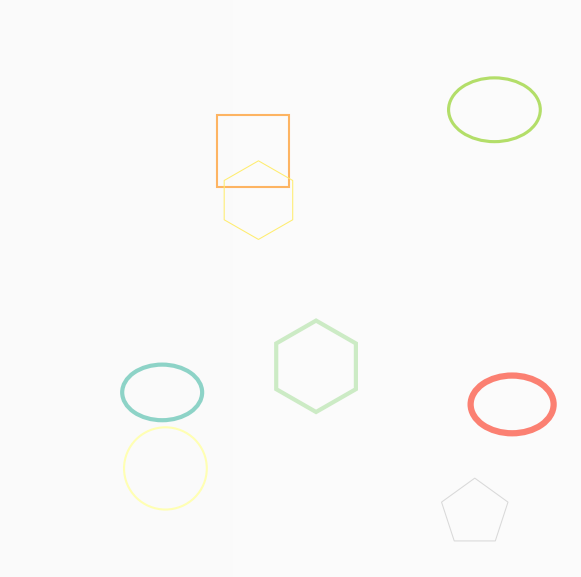[{"shape": "oval", "thickness": 2, "radius": 0.34, "center": [0.279, 0.32]}, {"shape": "circle", "thickness": 1, "radius": 0.36, "center": [0.285, 0.188]}, {"shape": "oval", "thickness": 3, "radius": 0.36, "center": [0.881, 0.299]}, {"shape": "square", "thickness": 1, "radius": 0.31, "center": [0.436, 0.738]}, {"shape": "oval", "thickness": 1.5, "radius": 0.39, "center": [0.851, 0.809]}, {"shape": "pentagon", "thickness": 0.5, "radius": 0.3, "center": [0.817, 0.111]}, {"shape": "hexagon", "thickness": 2, "radius": 0.4, "center": [0.544, 0.365]}, {"shape": "hexagon", "thickness": 0.5, "radius": 0.34, "center": [0.445, 0.653]}]